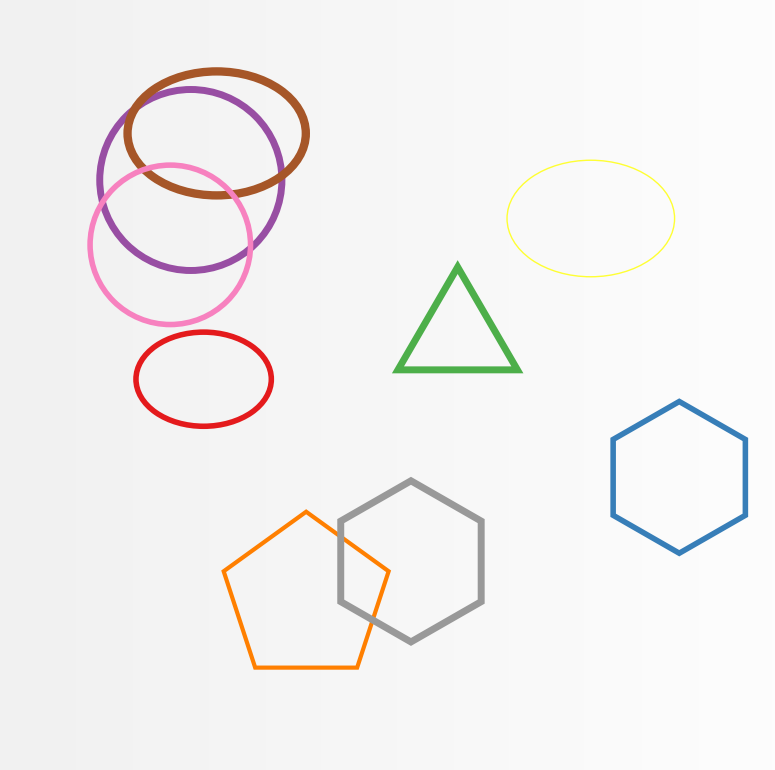[{"shape": "oval", "thickness": 2, "radius": 0.44, "center": [0.263, 0.508]}, {"shape": "hexagon", "thickness": 2, "radius": 0.49, "center": [0.876, 0.38]}, {"shape": "triangle", "thickness": 2.5, "radius": 0.44, "center": [0.591, 0.564]}, {"shape": "circle", "thickness": 2.5, "radius": 0.59, "center": [0.246, 0.766]}, {"shape": "pentagon", "thickness": 1.5, "radius": 0.56, "center": [0.395, 0.223]}, {"shape": "oval", "thickness": 0.5, "radius": 0.54, "center": [0.762, 0.716]}, {"shape": "oval", "thickness": 3, "radius": 0.58, "center": [0.28, 0.827]}, {"shape": "circle", "thickness": 2, "radius": 0.52, "center": [0.22, 0.682]}, {"shape": "hexagon", "thickness": 2.5, "radius": 0.52, "center": [0.53, 0.271]}]